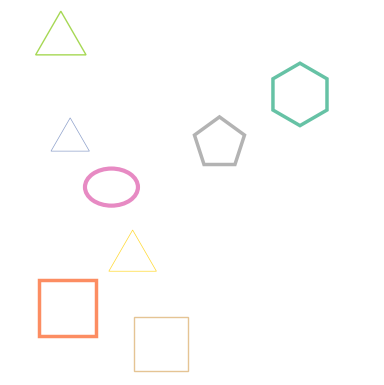[{"shape": "hexagon", "thickness": 2.5, "radius": 0.41, "center": [0.779, 0.755]}, {"shape": "square", "thickness": 2.5, "radius": 0.37, "center": [0.175, 0.2]}, {"shape": "triangle", "thickness": 0.5, "radius": 0.29, "center": [0.182, 0.636]}, {"shape": "oval", "thickness": 3, "radius": 0.34, "center": [0.29, 0.514]}, {"shape": "triangle", "thickness": 1, "radius": 0.38, "center": [0.158, 0.895]}, {"shape": "triangle", "thickness": 0.5, "radius": 0.36, "center": [0.344, 0.331]}, {"shape": "square", "thickness": 1, "radius": 0.35, "center": [0.419, 0.107]}, {"shape": "pentagon", "thickness": 2.5, "radius": 0.34, "center": [0.57, 0.628]}]